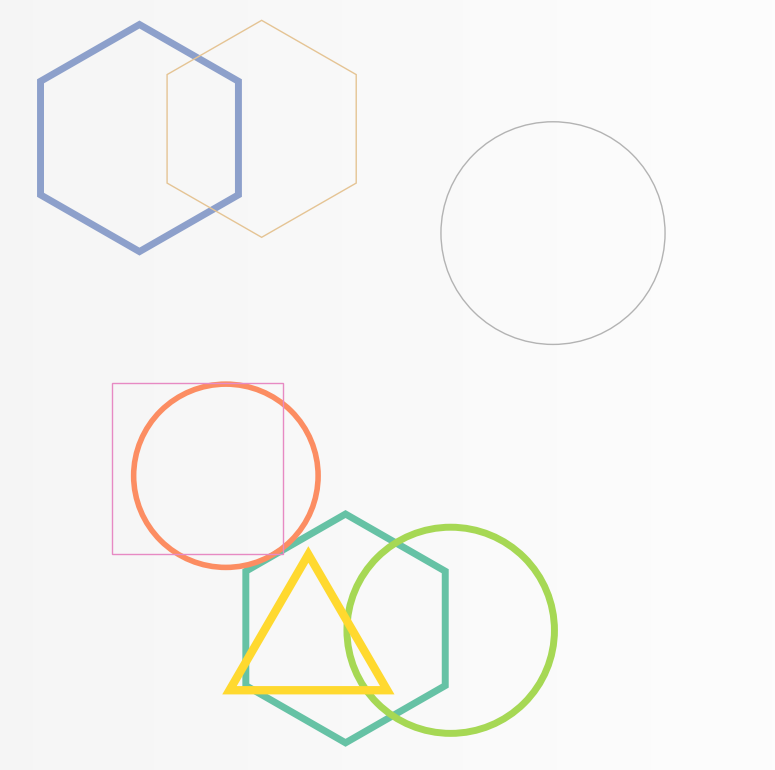[{"shape": "hexagon", "thickness": 2.5, "radius": 0.74, "center": [0.446, 0.184]}, {"shape": "circle", "thickness": 2, "radius": 0.6, "center": [0.291, 0.382]}, {"shape": "hexagon", "thickness": 2.5, "radius": 0.74, "center": [0.18, 0.821]}, {"shape": "square", "thickness": 0.5, "radius": 0.55, "center": [0.255, 0.391]}, {"shape": "circle", "thickness": 2.5, "radius": 0.67, "center": [0.582, 0.181]}, {"shape": "triangle", "thickness": 3, "radius": 0.59, "center": [0.398, 0.162]}, {"shape": "hexagon", "thickness": 0.5, "radius": 0.7, "center": [0.338, 0.833]}, {"shape": "circle", "thickness": 0.5, "radius": 0.72, "center": [0.714, 0.697]}]